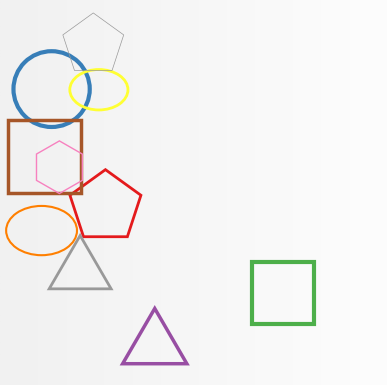[{"shape": "pentagon", "thickness": 2, "radius": 0.48, "center": [0.272, 0.463]}, {"shape": "circle", "thickness": 3, "radius": 0.49, "center": [0.133, 0.769]}, {"shape": "square", "thickness": 3, "radius": 0.41, "center": [0.73, 0.239]}, {"shape": "triangle", "thickness": 2.5, "radius": 0.48, "center": [0.399, 0.103]}, {"shape": "oval", "thickness": 1.5, "radius": 0.46, "center": [0.107, 0.401]}, {"shape": "oval", "thickness": 2, "radius": 0.38, "center": [0.255, 0.767]}, {"shape": "square", "thickness": 2.5, "radius": 0.47, "center": [0.115, 0.594]}, {"shape": "hexagon", "thickness": 1, "radius": 0.34, "center": [0.153, 0.566]}, {"shape": "triangle", "thickness": 2, "radius": 0.46, "center": [0.207, 0.296]}, {"shape": "pentagon", "thickness": 0.5, "radius": 0.41, "center": [0.241, 0.884]}]